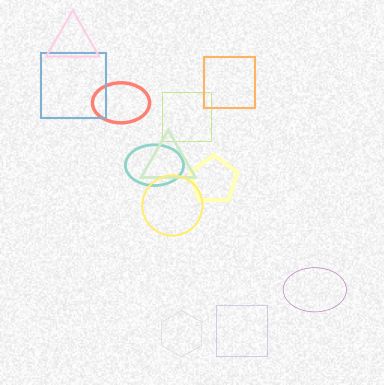[{"shape": "oval", "thickness": 2, "radius": 0.38, "center": [0.401, 0.571]}, {"shape": "pentagon", "thickness": 3, "radius": 0.32, "center": [0.555, 0.533]}, {"shape": "square", "thickness": 0.5, "radius": 0.33, "center": [0.628, 0.142]}, {"shape": "oval", "thickness": 2.5, "radius": 0.37, "center": [0.314, 0.733]}, {"shape": "square", "thickness": 1.5, "radius": 0.42, "center": [0.191, 0.778]}, {"shape": "square", "thickness": 1.5, "radius": 0.33, "center": [0.597, 0.785]}, {"shape": "square", "thickness": 0.5, "radius": 0.32, "center": [0.484, 0.698]}, {"shape": "triangle", "thickness": 1.5, "radius": 0.4, "center": [0.189, 0.893]}, {"shape": "hexagon", "thickness": 0.5, "radius": 0.3, "center": [0.472, 0.133]}, {"shape": "oval", "thickness": 0.5, "radius": 0.41, "center": [0.818, 0.247]}, {"shape": "triangle", "thickness": 2, "radius": 0.41, "center": [0.437, 0.58]}, {"shape": "circle", "thickness": 1.5, "radius": 0.39, "center": [0.448, 0.466]}]